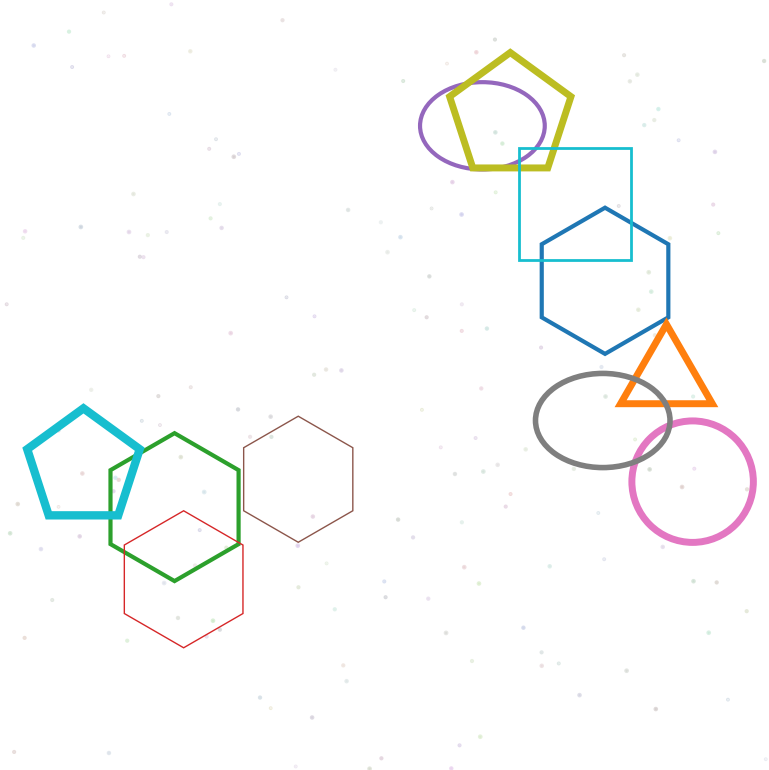[{"shape": "hexagon", "thickness": 1.5, "radius": 0.47, "center": [0.786, 0.635]}, {"shape": "triangle", "thickness": 2.5, "radius": 0.34, "center": [0.866, 0.51]}, {"shape": "hexagon", "thickness": 1.5, "radius": 0.48, "center": [0.227, 0.341]}, {"shape": "hexagon", "thickness": 0.5, "radius": 0.44, "center": [0.238, 0.248]}, {"shape": "oval", "thickness": 1.5, "radius": 0.4, "center": [0.626, 0.837]}, {"shape": "hexagon", "thickness": 0.5, "radius": 0.41, "center": [0.387, 0.378]}, {"shape": "circle", "thickness": 2.5, "radius": 0.39, "center": [0.9, 0.374]}, {"shape": "oval", "thickness": 2, "radius": 0.44, "center": [0.783, 0.454]}, {"shape": "pentagon", "thickness": 2.5, "radius": 0.41, "center": [0.663, 0.849]}, {"shape": "square", "thickness": 1, "radius": 0.36, "center": [0.747, 0.735]}, {"shape": "pentagon", "thickness": 3, "radius": 0.38, "center": [0.108, 0.393]}]